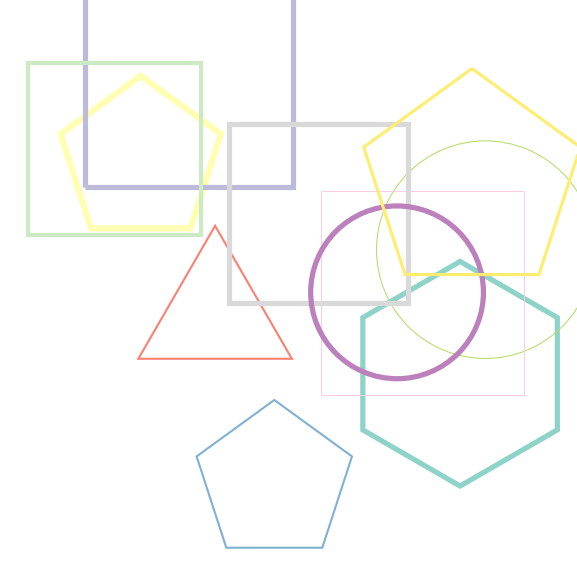[{"shape": "hexagon", "thickness": 2.5, "radius": 0.97, "center": [0.797, 0.352]}, {"shape": "pentagon", "thickness": 3, "radius": 0.73, "center": [0.244, 0.722]}, {"shape": "square", "thickness": 2.5, "radius": 0.9, "center": [0.328, 0.855]}, {"shape": "triangle", "thickness": 1, "radius": 0.77, "center": [0.372, 0.455]}, {"shape": "pentagon", "thickness": 1, "radius": 0.71, "center": [0.475, 0.165]}, {"shape": "circle", "thickness": 0.5, "radius": 0.94, "center": [0.84, 0.567]}, {"shape": "square", "thickness": 0.5, "radius": 0.88, "center": [0.732, 0.492]}, {"shape": "square", "thickness": 2.5, "radius": 0.78, "center": [0.551, 0.63]}, {"shape": "circle", "thickness": 2.5, "radius": 0.75, "center": [0.688, 0.493]}, {"shape": "square", "thickness": 2, "radius": 0.75, "center": [0.199, 0.741]}, {"shape": "pentagon", "thickness": 1.5, "radius": 0.99, "center": [0.817, 0.683]}]